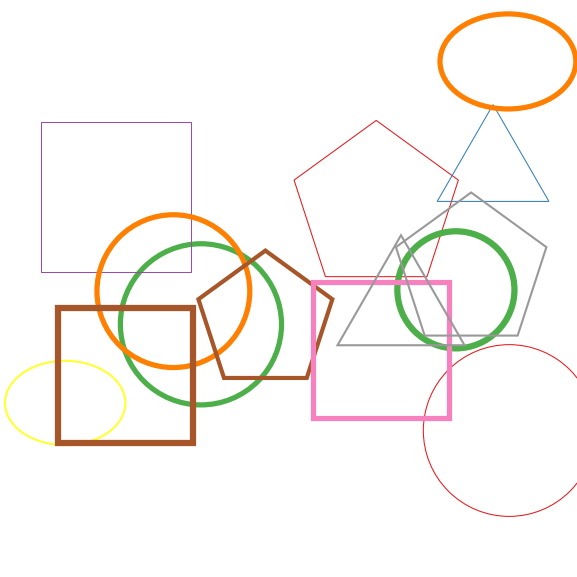[{"shape": "pentagon", "thickness": 0.5, "radius": 0.75, "center": [0.651, 0.641]}, {"shape": "circle", "thickness": 0.5, "radius": 0.74, "center": [0.882, 0.254]}, {"shape": "triangle", "thickness": 0.5, "radius": 0.56, "center": [0.854, 0.706]}, {"shape": "circle", "thickness": 3, "radius": 0.51, "center": [0.789, 0.497]}, {"shape": "circle", "thickness": 2.5, "radius": 0.7, "center": [0.348, 0.438]}, {"shape": "square", "thickness": 0.5, "radius": 0.65, "center": [0.201, 0.658]}, {"shape": "circle", "thickness": 2.5, "radius": 0.66, "center": [0.3, 0.495]}, {"shape": "oval", "thickness": 2.5, "radius": 0.59, "center": [0.879, 0.893]}, {"shape": "oval", "thickness": 1, "radius": 0.52, "center": [0.113, 0.301]}, {"shape": "square", "thickness": 3, "radius": 0.59, "center": [0.217, 0.349]}, {"shape": "pentagon", "thickness": 2, "radius": 0.61, "center": [0.46, 0.443]}, {"shape": "square", "thickness": 2.5, "radius": 0.59, "center": [0.659, 0.394]}, {"shape": "triangle", "thickness": 1, "radius": 0.64, "center": [0.694, 0.465]}, {"shape": "pentagon", "thickness": 1, "radius": 0.68, "center": [0.816, 0.529]}]